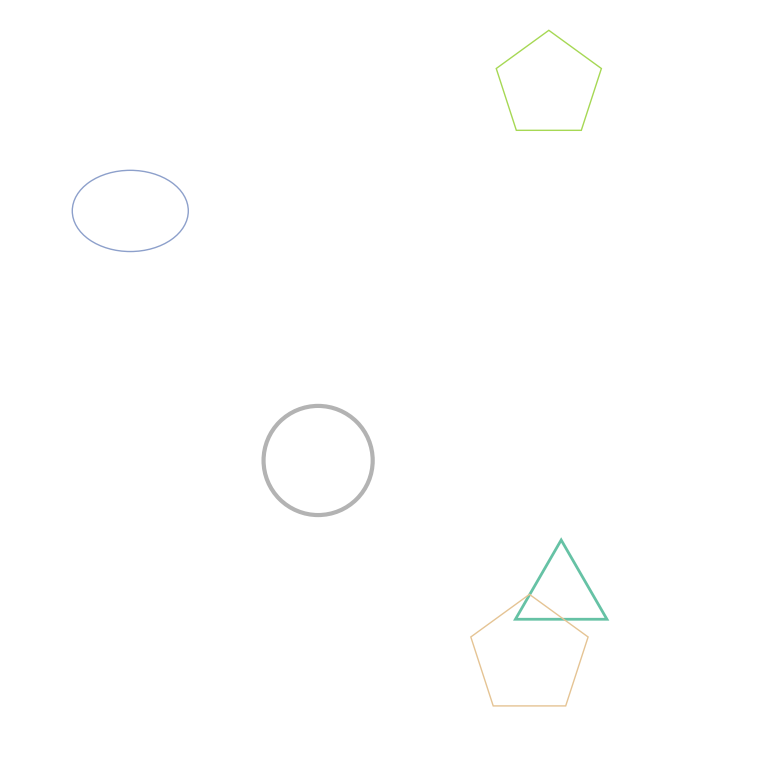[{"shape": "triangle", "thickness": 1, "radius": 0.34, "center": [0.729, 0.23]}, {"shape": "oval", "thickness": 0.5, "radius": 0.38, "center": [0.169, 0.726]}, {"shape": "pentagon", "thickness": 0.5, "radius": 0.36, "center": [0.713, 0.889]}, {"shape": "pentagon", "thickness": 0.5, "radius": 0.4, "center": [0.688, 0.148]}, {"shape": "circle", "thickness": 1.5, "radius": 0.35, "center": [0.413, 0.402]}]